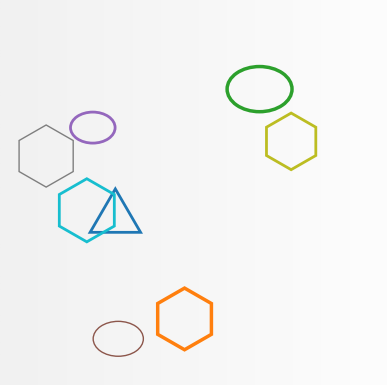[{"shape": "triangle", "thickness": 2, "radius": 0.38, "center": [0.298, 0.434]}, {"shape": "hexagon", "thickness": 2.5, "radius": 0.4, "center": [0.476, 0.172]}, {"shape": "oval", "thickness": 2.5, "radius": 0.42, "center": [0.67, 0.769]}, {"shape": "oval", "thickness": 2, "radius": 0.29, "center": [0.239, 0.669]}, {"shape": "oval", "thickness": 1, "radius": 0.32, "center": [0.305, 0.12]}, {"shape": "hexagon", "thickness": 1, "radius": 0.4, "center": [0.119, 0.595]}, {"shape": "hexagon", "thickness": 2, "radius": 0.37, "center": [0.751, 0.633]}, {"shape": "hexagon", "thickness": 2, "radius": 0.41, "center": [0.224, 0.454]}]